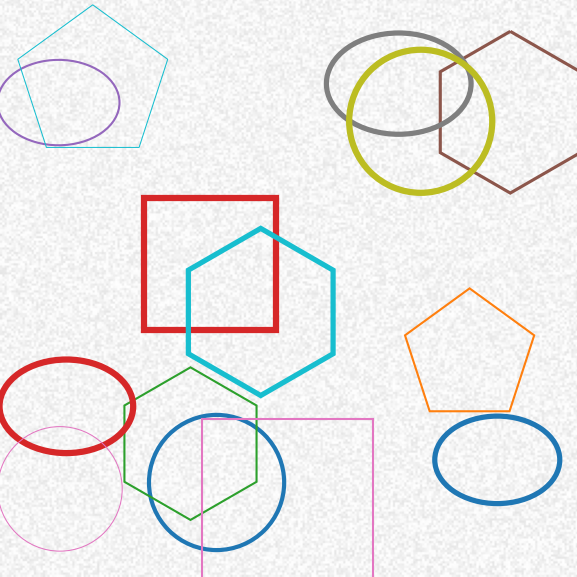[{"shape": "circle", "thickness": 2, "radius": 0.59, "center": [0.375, 0.164]}, {"shape": "oval", "thickness": 2.5, "radius": 0.54, "center": [0.861, 0.203]}, {"shape": "pentagon", "thickness": 1, "radius": 0.59, "center": [0.813, 0.382]}, {"shape": "hexagon", "thickness": 1, "radius": 0.66, "center": [0.33, 0.231]}, {"shape": "oval", "thickness": 3, "radius": 0.58, "center": [0.115, 0.296]}, {"shape": "square", "thickness": 3, "radius": 0.57, "center": [0.364, 0.542]}, {"shape": "oval", "thickness": 1, "radius": 0.53, "center": [0.101, 0.822]}, {"shape": "hexagon", "thickness": 1.5, "radius": 0.7, "center": [0.884, 0.805]}, {"shape": "circle", "thickness": 0.5, "radius": 0.54, "center": [0.104, 0.153]}, {"shape": "square", "thickness": 1, "radius": 0.74, "center": [0.498, 0.125]}, {"shape": "oval", "thickness": 2.5, "radius": 0.63, "center": [0.69, 0.854]}, {"shape": "circle", "thickness": 3, "radius": 0.62, "center": [0.728, 0.789]}, {"shape": "pentagon", "thickness": 0.5, "radius": 0.68, "center": [0.161, 0.854]}, {"shape": "hexagon", "thickness": 2.5, "radius": 0.72, "center": [0.451, 0.459]}]